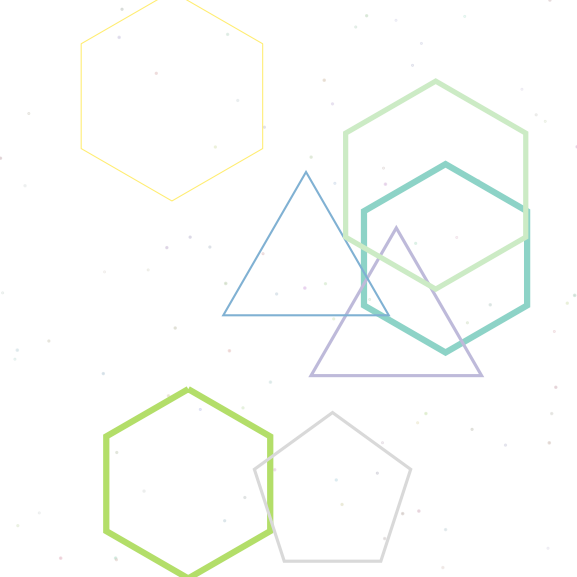[{"shape": "hexagon", "thickness": 3, "radius": 0.82, "center": [0.772, 0.552]}, {"shape": "triangle", "thickness": 1.5, "radius": 0.85, "center": [0.686, 0.434]}, {"shape": "triangle", "thickness": 1, "radius": 0.83, "center": [0.53, 0.536]}, {"shape": "hexagon", "thickness": 3, "radius": 0.82, "center": [0.326, 0.161]}, {"shape": "pentagon", "thickness": 1.5, "radius": 0.71, "center": [0.576, 0.142]}, {"shape": "hexagon", "thickness": 2.5, "radius": 0.9, "center": [0.754, 0.679]}, {"shape": "hexagon", "thickness": 0.5, "radius": 0.91, "center": [0.298, 0.833]}]